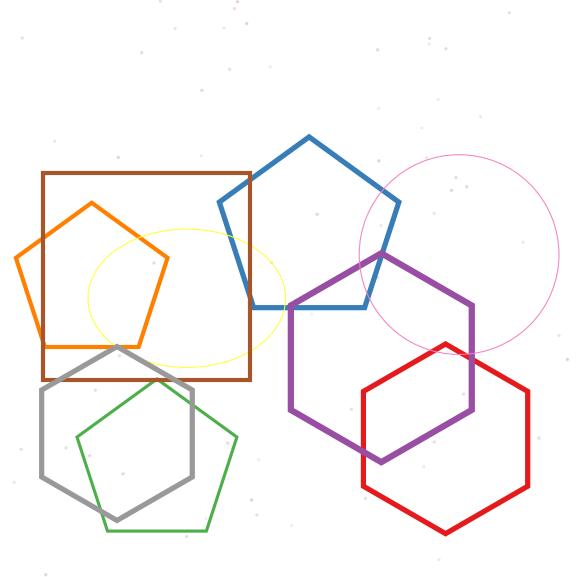[{"shape": "hexagon", "thickness": 2.5, "radius": 0.82, "center": [0.772, 0.239]}, {"shape": "pentagon", "thickness": 2.5, "radius": 0.82, "center": [0.535, 0.599]}, {"shape": "pentagon", "thickness": 1.5, "radius": 0.73, "center": [0.272, 0.197]}, {"shape": "hexagon", "thickness": 3, "radius": 0.9, "center": [0.66, 0.38]}, {"shape": "pentagon", "thickness": 2, "radius": 0.69, "center": [0.159, 0.51]}, {"shape": "oval", "thickness": 0.5, "radius": 0.86, "center": [0.323, 0.483]}, {"shape": "square", "thickness": 2, "radius": 0.9, "center": [0.253, 0.52]}, {"shape": "circle", "thickness": 0.5, "radius": 0.86, "center": [0.795, 0.558]}, {"shape": "hexagon", "thickness": 2.5, "radius": 0.75, "center": [0.203, 0.248]}]